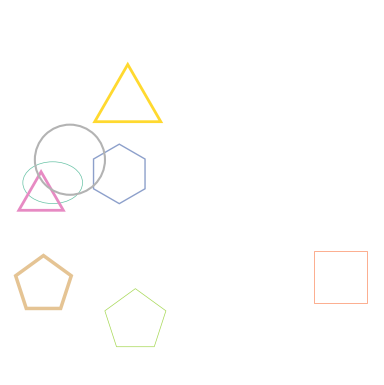[{"shape": "oval", "thickness": 0.5, "radius": 0.39, "center": [0.137, 0.525]}, {"shape": "square", "thickness": 0.5, "radius": 0.34, "center": [0.884, 0.281]}, {"shape": "hexagon", "thickness": 1, "radius": 0.39, "center": [0.31, 0.548]}, {"shape": "triangle", "thickness": 2, "radius": 0.33, "center": [0.107, 0.487]}, {"shape": "pentagon", "thickness": 0.5, "radius": 0.42, "center": [0.352, 0.167]}, {"shape": "triangle", "thickness": 2, "radius": 0.5, "center": [0.332, 0.733]}, {"shape": "pentagon", "thickness": 2.5, "radius": 0.38, "center": [0.113, 0.26]}, {"shape": "circle", "thickness": 1.5, "radius": 0.46, "center": [0.182, 0.585]}]